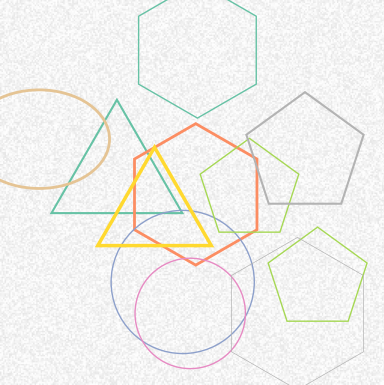[{"shape": "hexagon", "thickness": 1, "radius": 0.88, "center": [0.513, 0.87]}, {"shape": "triangle", "thickness": 1.5, "radius": 0.98, "center": [0.304, 0.545]}, {"shape": "hexagon", "thickness": 2, "radius": 0.92, "center": [0.508, 0.495]}, {"shape": "circle", "thickness": 1, "radius": 0.93, "center": [0.475, 0.268]}, {"shape": "circle", "thickness": 1, "radius": 0.72, "center": [0.494, 0.186]}, {"shape": "pentagon", "thickness": 1, "radius": 0.68, "center": [0.825, 0.275]}, {"shape": "pentagon", "thickness": 1, "radius": 0.67, "center": [0.648, 0.506]}, {"shape": "triangle", "thickness": 2.5, "radius": 0.85, "center": [0.401, 0.447]}, {"shape": "oval", "thickness": 2, "radius": 0.91, "center": [0.102, 0.639]}, {"shape": "hexagon", "thickness": 0.5, "radius": 0.99, "center": [0.773, 0.185]}, {"shape": "pentagon", "thickness": 1.5, "radius": 0.8, "center": [0.792, 0.6]}]